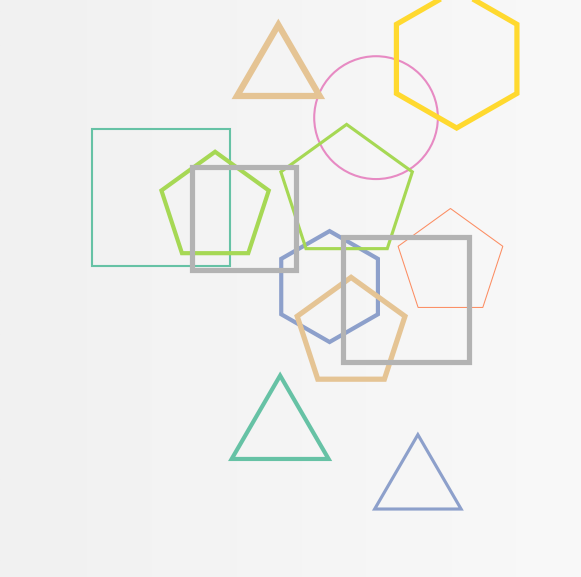[{"shape": "triangle", "thickness": 2, "radius": 0.48, "center": [0.482, 0.253]}, {"shape": "square", "thickness": 1, "radius": 0.59, "center": [0.277, 0.657]}, {"shape": "pentagon", "thickness": 0.5, "radius": 0.47, "center": [0.775, 0.543]}, {"shape": "triangle", "thickness": 1.5, "radius": 0.43, "center": [0.719, 0.161]}, {"shape": "hexagon", "thickness": 2, "radius": 0.48, "center": [0.567, 0.503]}, {"shape": "circle", "thickness": 1, "radius": 0.53, "center": [0.647, 0.795]}, {"shape": "pentagon", "thickness": 1.5, "radius": 0.59, "center": [0.596, 0.665]}, {"shape": "pentagon", "thickness": 2, "radius": 0.49, "center": [0.37, 0.639]}, {"shape": "hexagon", "thickness": 2.5, "radius": 0.6, "center": [0.786, 0.897]}, {"shape": "triangle", "thickness": 3, "radius": 0.41, "center": [0.479, 0.874]}, {"shape": "pentagon", "thickness": 2.5, "radius": 0.49, "center": [0.604, 0.421]}, {"shape": "square", "thickness": 2.5, "radius": 0.54, "center": [0.698, 0.481]}, {"shape": "square", "thickness": 2.5, "radius": 0.44, "center": [0.42, 0.621]}]